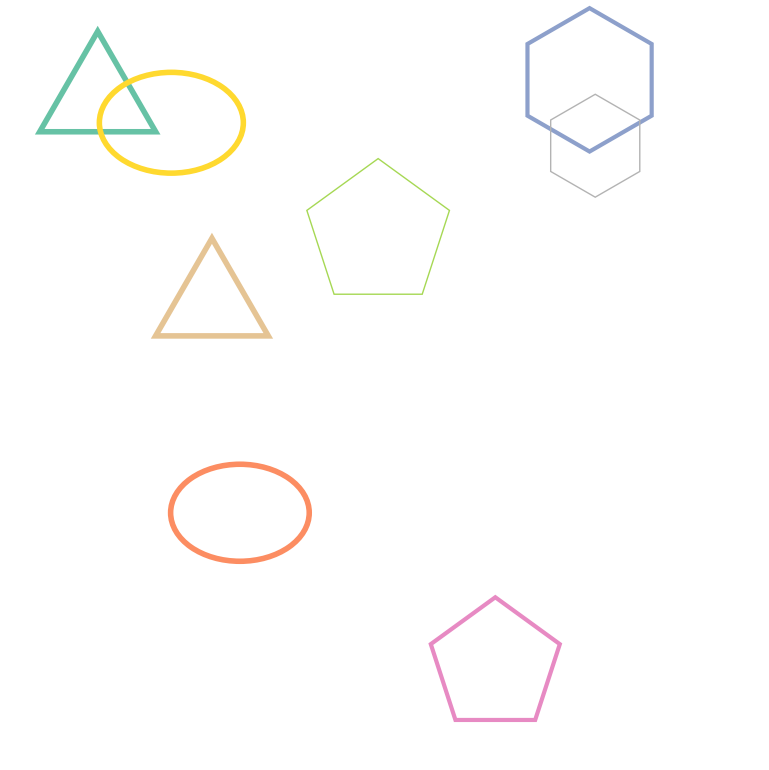[{"shape": "triangle", "thickness": 2, "radius": 0.43, "center": [0.127, 0.872]}, {"shape": "oval", "thickness": 2, "radius": 0.45, "center": [0.312, 0.334]}, {"shape": "hexagon", "thickness": 1.5, "radius": 0.47, "center": [0.766, 0.896]}, {"shape": "pentagon", "thickness": 1.5, "radius": 0.44, "center": [0.643, 0.136]}, {"shape": "pentagon", "thickness": 0.5, "radius": 0.49, "center": [0.491, 0.697]}, {"shape": "oval", "thickness": 2, "radius": 0.47, "center": [0.223, 0.841]}, {"shape": "triangle", "thickness": 2, "radius": 0.42, "center": [0.275, 0.606]}, {"shape": "hexagon", "thickness": 0.5, "radius": 0.33, "center": [0.773, 0.811]}]